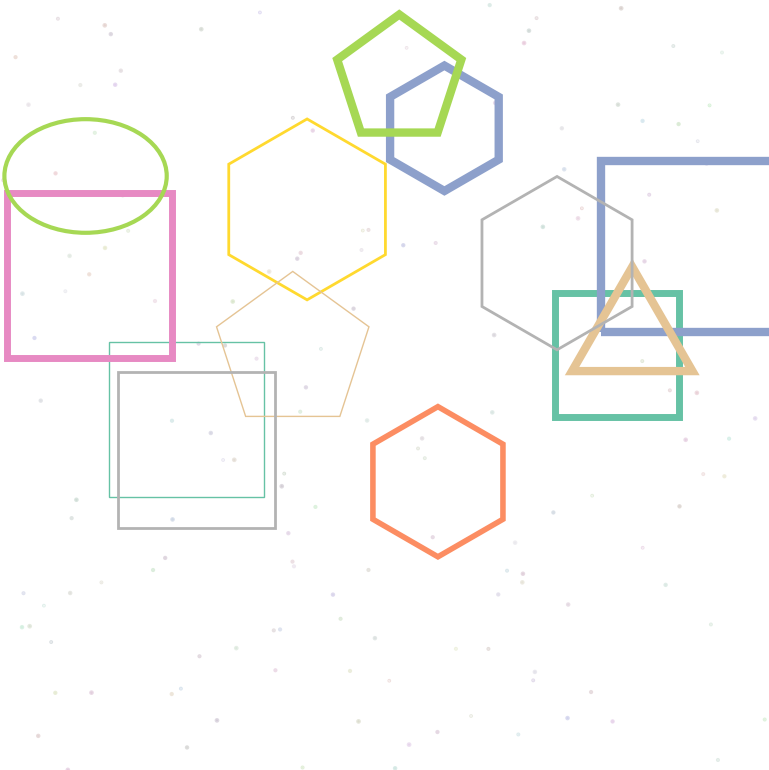[{"shape": "square", "thickness": 2.5, "radius": 0.4, "center": [0.801, 0.539]}, {"shape": "square", "thickness": 0.5, "radius": 0.5, "center": [0.243, 0.455]}, {"shape": "hexagon", "thickness": 2, "radius": 0.49, "center": [0.569, 0.374]}, {"shape": "hexagon", "thickness": 3, "radius": 0.41, "center": [0.577, 0.833]}, {"shape": "square", "thickness": 3, "radius": 0.55, "center": [0.891, 0.68]}, {"shape": "square", "thickness": 2.5, "radius": 0.54, "center": [0.116, 0.642]}, {"shape": "pentagon", "thickness": 3, "radius": 0.42, "center": [0.519, 0.896]}, {"shape": "oval", "thickness": 1.5, "radius": 0.53, "center": [0.111, 0.771]}, {"shape": "hexagon", "thickness": 1, "radius": 0.59, "center": [0.399, 0.728]}, {"shape": "triangle", "thickness": 3, "radius": 0.45, "center": [0.821, 0.563]}, {"shape": "pentagon", "thickness": 0.5, "radius": 0.52, "center": [0.38, 0.543]}, {"shape": "hexagon", "thickness": 1, "radius": 0.56, "center": [0.723, 0.658]}, {"shape": "square", "thickness": 1, "radius": 0.51, "center": [0.255, 0.416]}]